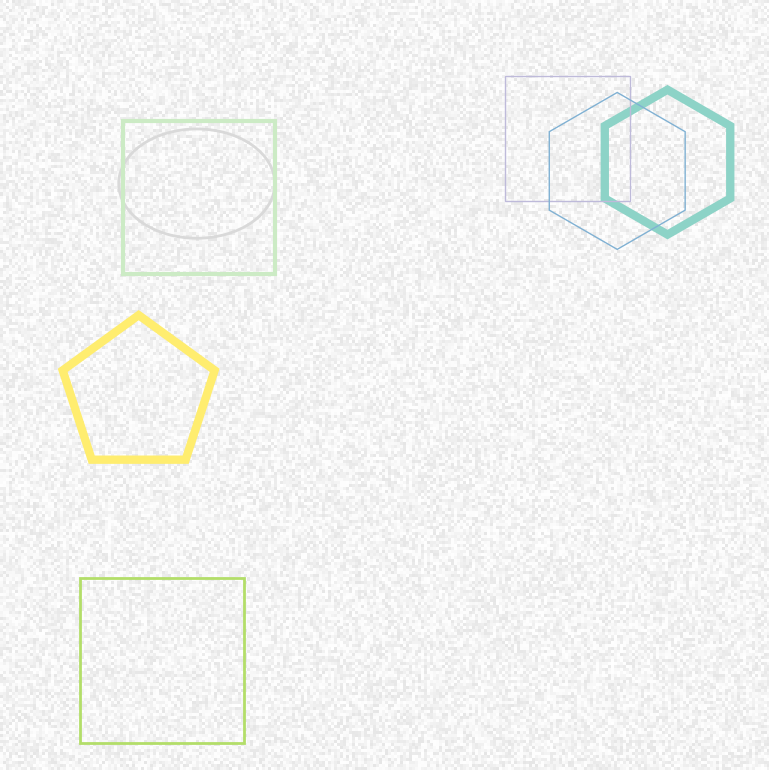[{"shape": "hexagon", "thickness": 3, "radius": 0.47, "center": [0.867, 0.789]}, {"shape": "square", "thickness": 0.5, "radius": 0.41, "center": [0.737, 0.821]}, {"shape": "hexagon", "thickness": 0.5, "radius": 0.51, "center": [0.802, 0.778]}, {"shape": "square", "thickness": 1, "radius": 0.53, "center": [0.211, 0.142]}, {"shape": "oval", "thickness": 1, "radius": 0.51, "center": [0.256, 0.762]}, {"shape": "square", "thickness": 1.5, "radius": 0.49, "center": [0.259, 0.743]}, {"shape": "pentagon", "thickness": 3, "radius": 0.52, "center": [0.18, 0.487]}]